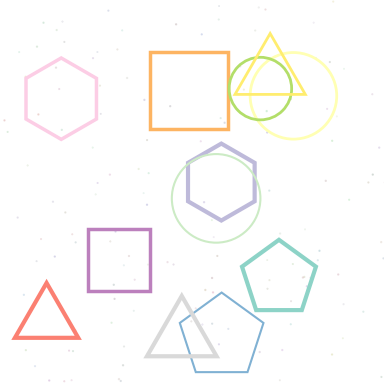[{"shape": "pentagon", "thickness": 3, "radius": 0.5, "center": [0.725, 0.276]}, {"shape": "circle", "thickness": 2, "radius": 0.56, "center": [0.762, 0.751]}, {"shape": "hexagon", "thickness": 3, "radius": 0.5, "center": [0.575, 0.527]}, {"shape": "triangle", "thickness": 3, "radius": 0.48, "center": [0.121, 0.17]}, {"shape": "pentagon", "thickness": 1.5, "radius": 0.57, "center": [0.576, 0.126]}, {"shape": "square", "thickness": 2.5, "radius": 0.5, "center": [0.492, 0.765]}, {"shape": "circle", "thickness": 2, "radius": 0.41, "center": [0.676, 0.77]}, {"shape": "hexagon", "thickness": 2.5, "radius": 0.53, "center": [0.159, 0.744]}, {"shape": "triangle", "thickness": 3, "radius": 0.52, "center": [0.472, 0.127]}, {"shape": "square", "thickness": 2.5, "radius": 0.41, "center": [0.309, 0.325]}, {"shape": "circle", "thickness": 1.5, "radius": 0.58, "center": [0.561, 0.485]}, {"shape": "triangle", "thickness": 2, "radius": 0.53, "center": [0.702, 0.807]}]